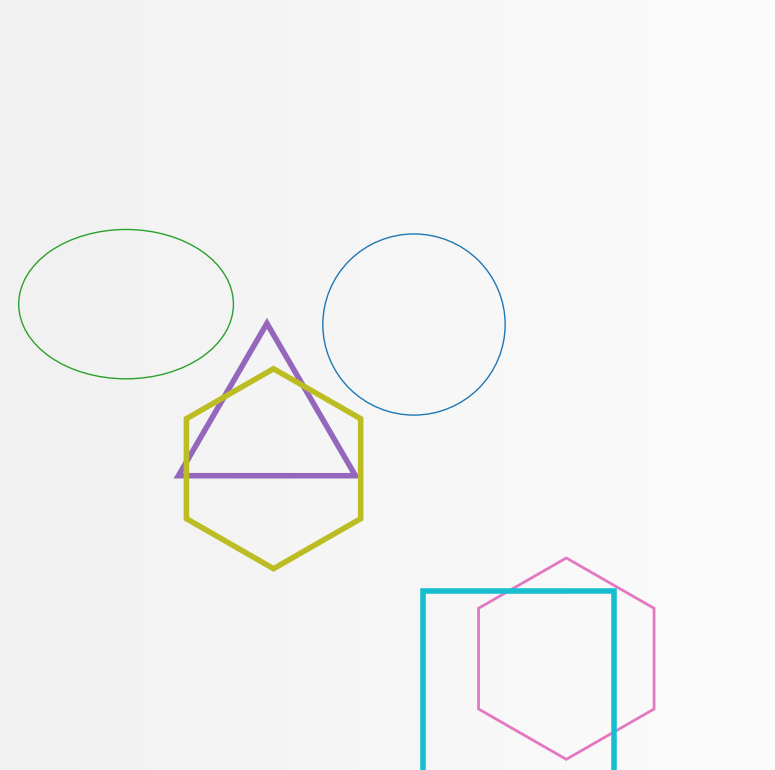[{"shape": "circle", "thickness": 0.5, "radius": 0.59, "center": [0.534, 0.579]}, {"shape": "oval", "thickness": 0.5, "radius": 0.69, "center": [0.163, 0.605]}, {"shape": "triangle", "thickness": 2, "radius": 0.66, "center": [0.344, 0.448]}, {"shape": "hexagon", "thickness": 1, "radius": 0.65, "center": [0.731, 0.145]}, {"shape": "hexagon", "thickness": 2, "radius": 0.65, "center": [0.353, 0.391]}, {"shape": "square", "thickness": 2, "radius": 0.62, "center": [0.669, 0.109]}]